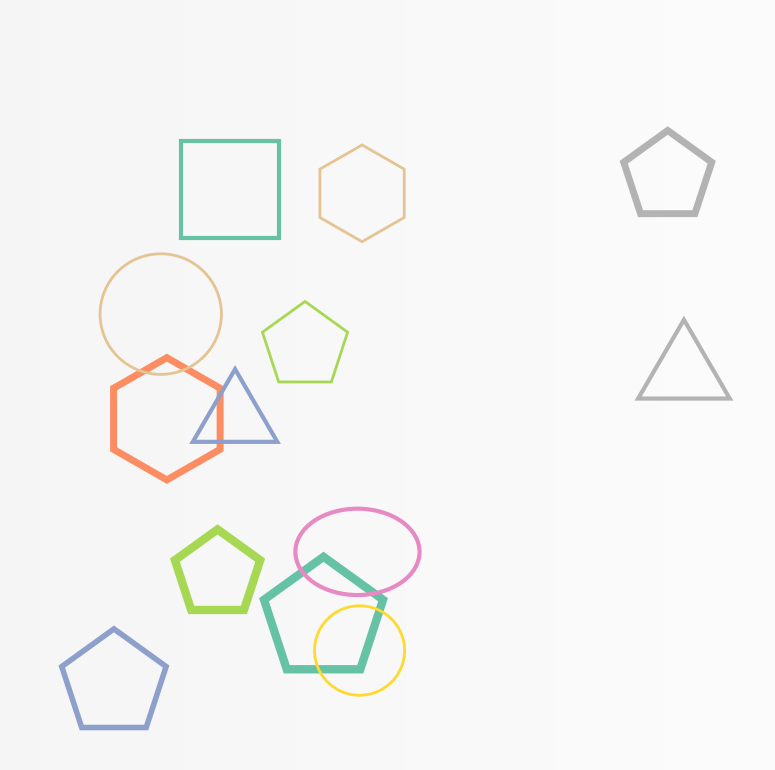[{"shape": "pentagon", "thickness": 3, "radius": 0.4, "center": [0.417, 0.196]}, {"shape": "square", "thickness": 1.5, "radius": 0.32, "center": [0.296, 0.754]}, {"shape": "hexagon", "thickness": 2.5, "radius": 0.4, "center": [0.215, 0.456]}, {"shape": "pentagon", "thickness": 2, "radius": 0.35, "center": [0.147, 0.112]}, {"shape": "triangle", "thickness": 1.5, "radius": 0.31, "center": [0.303, 0.458]}, {"shape": "oval", "thickness": 1.5, "radius": 0.4, "center": [0.461, 0.283]}, {"shape": "pentagon", "thickness": 3, "radius": 0.29, "center": [0.281, 0.255]}, {"shape": "pentagon", "thickness": 1, "radius": 0.29, "center": [0.394, 0.551]}, {"shape": "circle", "thickness": 1, "radius": 0.29, "center": [0.464, 0.155]}, {"shape": "hexagon", "thickness": 1, "radius": 0.31, "center": [0.467, 0.749]}, {"shape": "circle", "thickness": 1, "radius": 0.39, "center": [0.207, 0.592]}, {"shape": "triangle", "thickness": 1.5, "radius": 0.34, "center": [0.883, 0.517]}, {"shape": "pentagon", "thickness": 2.5, "radius": 0.3, "center": [0.862, 0.771]}]